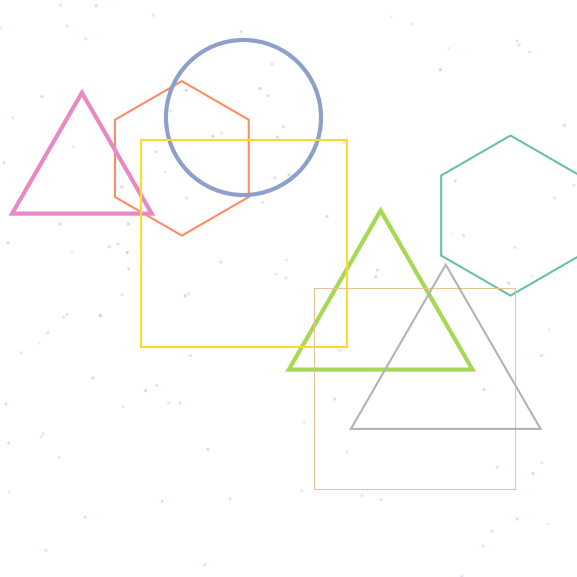[{"shape": "hexagon", "thickness": 1, "radius": 0.69, "center": [0.884, 0.626]}, {"shape": "hexagon", "thickness": 1, "radius": 0.67, "center": [0.315, 0.725]}, {"shape": "circle", "thickness": 2, "radius": 0.67, "center": [0.422, 0.796]}, {"shape": "triangle", "thickness": 2, "radius": 0.7, "center": [0.142, 0.699]}, {"shape": "triangle", "thickness": 2, "radius": 0.92, "center": [0.659, 0.451]}, {"shape": "square", "thickness": 1, "radius": 0.9, "center": [0.422, 0.578]}, {"shape": "square", "thickness": 0.5, "radius": 0.87, "center": [0.717, 0.327]}, {"shape": "triangle", "thickness": 1, "radius": 0.95, "center": [0.772, 0.351]}]